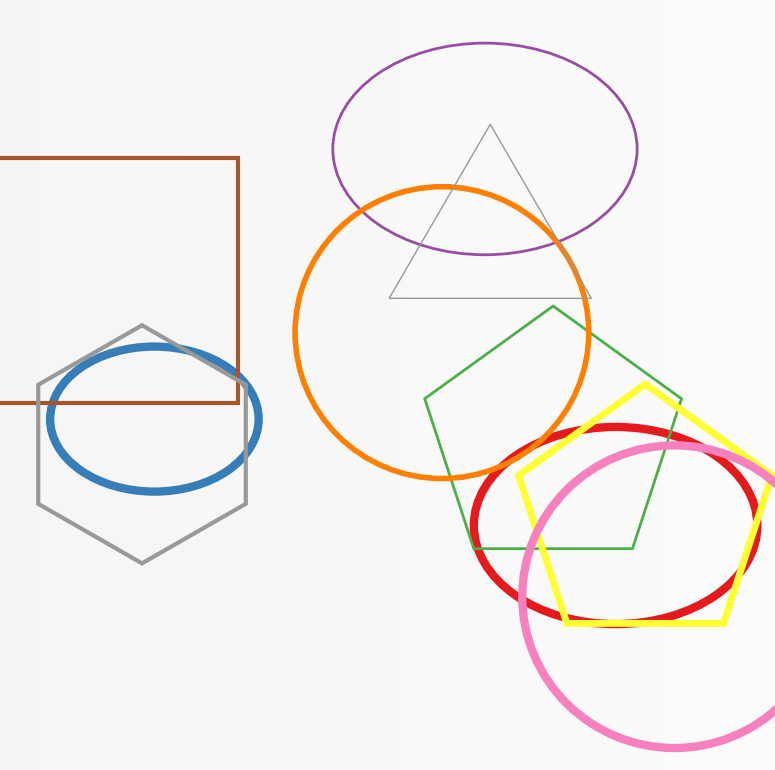[{"shape": "oval", "thickness": 3, "radius": 0.91, "center": [0.794, 0.318]}, {"shape": "oval", "thickness": 3, "radius": 0.67, "center": [0.199, 0.456]}, {"shape": "pentagon", "thickness": 1, "radius": 0.87, "center": [0.714, 0.428]}, {"shape": "oval", "thickness": 1, "radius": 0.98, "center": [0.626, 0.807]}, {"shape": "circle", "thickness": 2, "radius": 0.95, "center": [0.57, 0.568]}, {"shape": "pentagon", "thickness": 2.5, "radius": 0.86, "center": [0.832, 0.329]}, {"shape": "square", "thickness": 1.5, "radius": 0.8, "center": [0.148, 0.636]}, {"shape": "circle", "thickness": 3, "radius": 0.98, "center": [0.87, 0.225]}, {"shape": "hexagon", "thickness": 1.5, "radius": 0.77, "center": [0.183, 0.423]}, {"shape": "triangle", "thickness": 0.5, "radius": 0.75, "center": [0.633, 0.688]}]